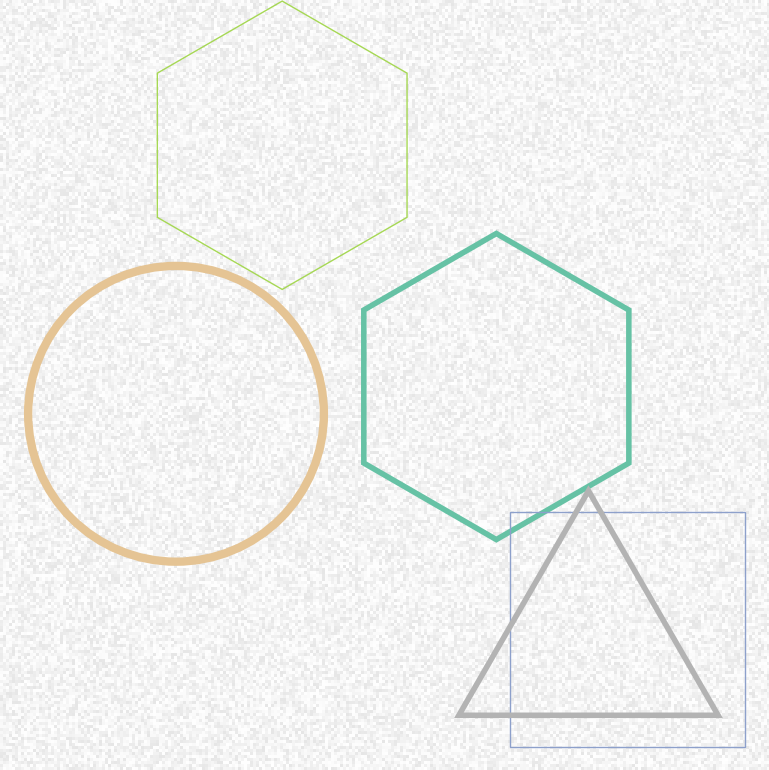[{"shape": "hexagon", "thickness": 2, "radius": 0.99, "center": [0.645, 0.498]}, {"shape": "square", "thickness": 0.5, "radius": 0.76, "center": [0.815, 0.183]}, {"shape": "hexagon", "thickness": 0.5, "radius": 0.94, "center": [0.366, 0.811]}, {"shape": "circle", "thickness": 3, "radius": 0.96, "center": [0.229, 0.463]}, {"shape": "triangle", "thickness": 2, "radius": 0.97, "center": [0.764, 0.168]}]